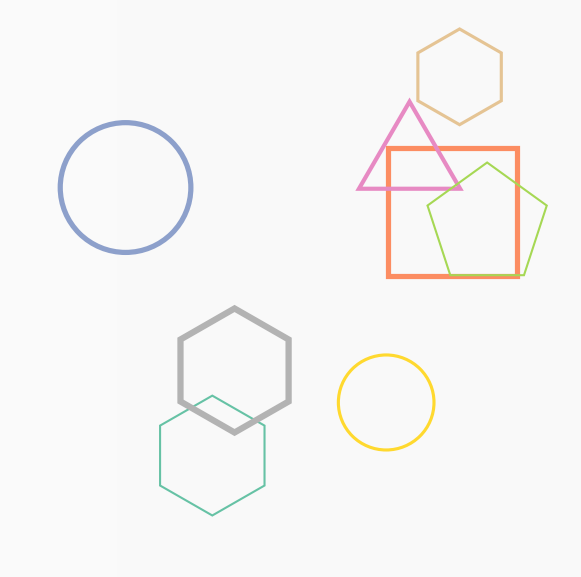[{"shape": "hexagon", "thickness": 1, "radius": 0.52, "center": [0.365, 0.21]}, {"shape": "square", "thickness": 2.5, "radius": 0.55, "center": [0.779, 0.633]}, {"shape": "circle", "thickness": 2.5, "radius": 0.56, "center": [0.216, 0.674]}, {"shape": "triangle", "thickness": 2, "radius": 0.5, "center": [0.705, 0.723]}, {"shape": "pentagon", "thickness": 1, "radius": 0.54, "center": [0.838, 0.61]}, {"shape": "circle", "thickness": 1.5, "radius": 0.41, "center": [0.664, 0.302]}, {"shape": "hexagon", "thickness": 1.5, "radius": 0.41, "center": [0.791, 0.866]}, {"shape": "hexagon", "thickness": 3, "radius": 0.54, "center": [0.404, 0.358]}]